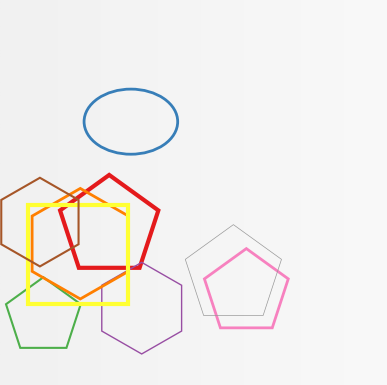[{"shape": "pentagon", "thickness": 3, "radius": 0.67, "center": [0.282, 0.412]}, {"shape": "oval", "thickness": 2, "radius": 0.6, "center": [0.338, 0.684]}, {"shape": "pentagon", "thickness": 1.5, "radius": 0.51, "center": [0.112, 0.178]}, {"shape": "hexagon", "thickness": 1, "radius": 0.59, "center": [0.366, 0.2]}, {"shape": "hexagon", "thickness": 2, "radius": 0.72, "center": [0.207, 0.367]}, {"shape": "square", "thickness": 3, "radius": 0.64, "center": [0.202, 0.339]}, {"shape": "hexagon", "thickness": 1.5, "radius": 0.58, "center": [0.103, 0.423]}, {"shape": "pentagon", "thickness": 2, "radius": 0.57, "center": [0.636, 0.24]}, {"shape": "pentagon", "thickness": 0.5, "radius": 0.65, "center": [0.602, 0.286]}]